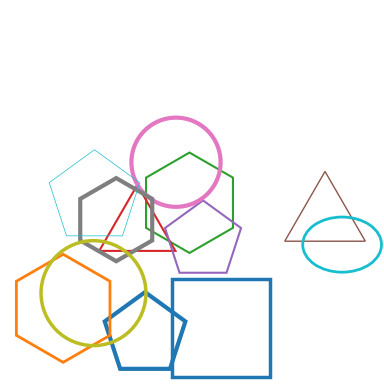[{"shape": "square", "thickness": 2.5, "radius": 0.64, "center": [0.575, 0.148]}, {"shape": "pentagon", "thickness": 3, "radius": 0.55, "center": [0.377, 0.131]}, {"shape": "hexagon", "thickness": 2, "radius": 0.7, "center": [0.164, 0.199]}, {"shape": "hexagon", "thickness": 1.5, "radius": 0.65, "center": [0.492, 0.473]}, {"shape": "triangle", "thickness": 1.5, "radius": 0.57, "center": [0.357, 0.405]}, {"shape": "pentagon", "thickness": 1.5, "radius": 0.52, "center": [0.527, 0.376]}, {"shape": "triangle", "thickness": 1, "radius": 0.6, "center": [0.844, 0.434]}, {"shape": "circle", "thickness": 3, "radius": 0.58, "center": [0.457, 0.579]}, {"shape": "hexagon", "thickness": 3, "radius": 0.54, "center": [0.302, 0.429]}, {"shape": "circle", "thickness": 2.5, "radius": 0.68, "center": [0.243, 0.239]}, {"shape": "oval", "thickness": 2, "radius": 0.51, "center": [0.889, 0.365]}, {"shape": "pentagon", "thickness": 0.5, "radius": 0.62, "center": [0.245, 0.487]}]